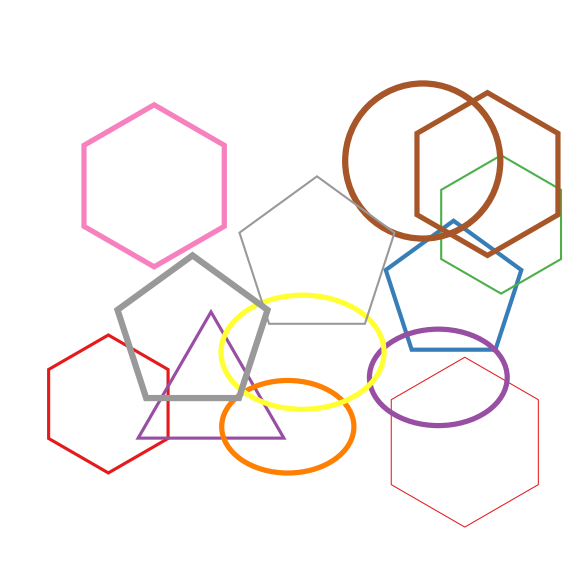[{"shape": "hexagon", "thickness": 1.5, "radius": 0.6, "center": [0.188, 0.3]}, {"shape": "hexagon", "thickness": 0.5, "radius": 0.74, "center": [0.805, 0.233]}, {"shape": "pentagon", "thickness": 2, "radius": 0.62, "center": [0.785, 0.493]}, {"shape": "hexagon", "thickness": 1, "radius": 0.6, "center": [0.868, 0.61]}, {"shape": "triangle", "thickness": 1.5, "radius": 0.73, "center": [0.365, 0.313]}, {"shape": "oval", "thickness": 2.5, "radius": 0.6, "center": [0.759, 0.346]}, {"shape": "oval", "thickness": 2.5, "radius": 0.57, "center": [0.498, 0.26]}, {"shape": "oval", "thickness": 2.5, "radius": 0.71, "center": [0.524, 0.389]}, {"shape": "circle", "thickness": 3, "radius": 0.67, "center": [0.732, 0.72]}, {"shape": "hexagon", "thickness": 2.5, "radius": 0.7, "center": [0.844, 0.698]}, {"shape": "hexagon", "thickness": 2.5, "radius": 0.7, "center": [0.267, 0.677]}, {"shape": "pentagon", "thickness": 1, "radius": 0.71, "center": [0.549, 0.553]}, {"shape": "pentagon", "thickness": 3, "radius": 0.68, "center": [0.333, 0.42]}]